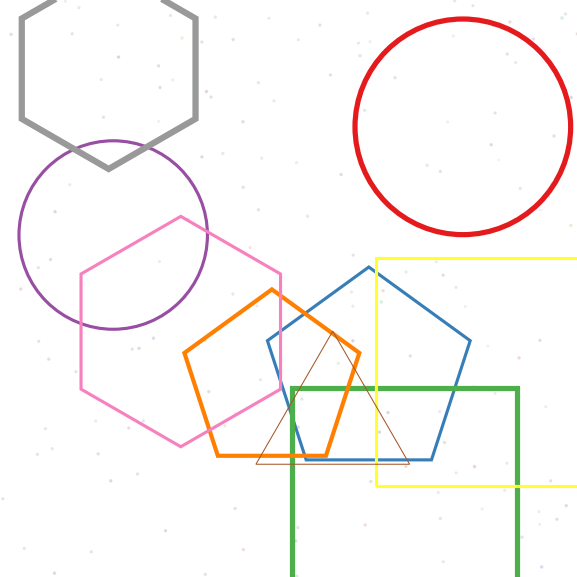[{"shape": "circle", "thickness": 2.5, "radius": 0.93, "center": [0.801, 0.78]}, {"shape": "pentagon", "thickness": 1.5, "radius": 0.92, "center": [0.639, 0.352]}, {"shape": "square", "thickness": 2.5, "radius": 0.97, "center": [0.7, 0.133]}, {"shape": "circle", "thickness": 1.5, "radius": 0.82, "center": [0.196, 0.592]}, {"shape": "pentagon", "thickness": 2, "radius": 0.8, "center": [0.471, 0.339]}, {"shape": "square", "thickness": 1.5, "radius": 0.99, "center": [0.848, 0.354]}, {"shape": "triangle", "thickness": 0.5, "radius": 0.77, "center": [0.576, 0.272]}, {"shape": "hexagon", "thickness": 1.5, "radius": 1.0, "center": [0.313, 0.425]}, {"shape": "hexagon", "thickness": 3, "radius": 0.87, "center": [0.188, 0.88]}]